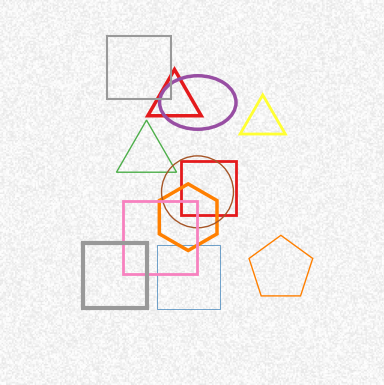[{"shape": "square", "thickness": 2, "radius": 0.35, "center": [0.541, 0.512]}, {"shape": "triangle", "thickness": 2.5, "radius": 0.4, "center": [0.453, 0.739]}, {"shape": "square", "thickness": 0.5, "radius": 0.41, "center": [0.49, 0.281]}, {"shape": "triangle", "thickness": 1, "radius": 0.45, "center": [0.381, 0.598]}, {"shape": "oval", "thickness": 2.5, "radius": 0.5, "center": [0.514, 0.734]}, {"shape": "pentagon", "thickness": 1, "radius": 0.43, "center": [0.73, 0.302]}, {"shape": "hexagon", "thickness": 2.5, "radius": 0.43, "center": [0.489, 0.436]}, {"shape": "triangle", "thickness": 2, "radius": 0.34, "center": [0.682, 0.686]}, {"shape": "circle", "thickness": 1, "radius": 0.47, "center": [0.513, 0.502]}, {"shape": "square", "thickness": 2, "radius": 0.48, "center": [0.415, 0.383]}, {"shape": "square", "thickness": 3, "radius": 0.42, "center": [0.299, 0.285]}, {"shape": "square", "thickness": 1.5, "radius": 0.41, "center": [0.361, 0.824]}]